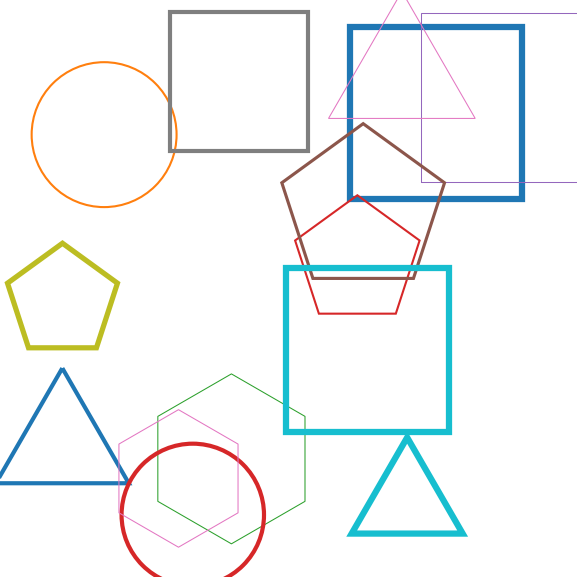[{"shape": "triangle", "thickness": 2, "radius": 0.66, "center": [0.108, 0.229]}, {"shape": "square", "thickness": 3, "radius": 0.74, "center": [0.755, 0.804]}, {"shape": "circle", "thickness": 1, "radius": 0.63, "center": [0.18, 0.766]}, {"shape": "hexagon", "thickness": 0.5, "radius": 0.74, "center": [0.401, 0.205]}, {"shape": "pentagon", "thickness": 1, "radius": 0.57, "center": [0.619, 0.548]}, {"shape": "circle", "thickness": 2, "radius": 0.62, "center": [0.334, 0.108]}, {"shape": "square", "thickness": 0.5, "radius": 0.73, "center": [0.876, 0.83]}, {"shape": "pentagon", "thickness": 1.5, "radius": 0.74, "center": [0.629, 0.637]}, {"shape": "hexagon", "thickness": 0.5, "radius": 0.6, "center": [0.309, 0.171]}, {"shape": "triangle", "thickness": 0.5, "radius": 0.73, "center": [0.696, 0.867]}, {"shape": "square", "thickness": 2, "radius": 0.6, "center": [0.414, 0.858]}, {"shape": "pentagon", "thickness": 2.5, "radius": 0.5, "center": [0.108, 0.478]}, {"shape": "triangle", "thickness": 3, "radius": 0.55, "center": [0.705, 0.131]}, {"shape": "square", "thickness": 3, "radius": 0.71, "center": [0.637, 0.393]}]